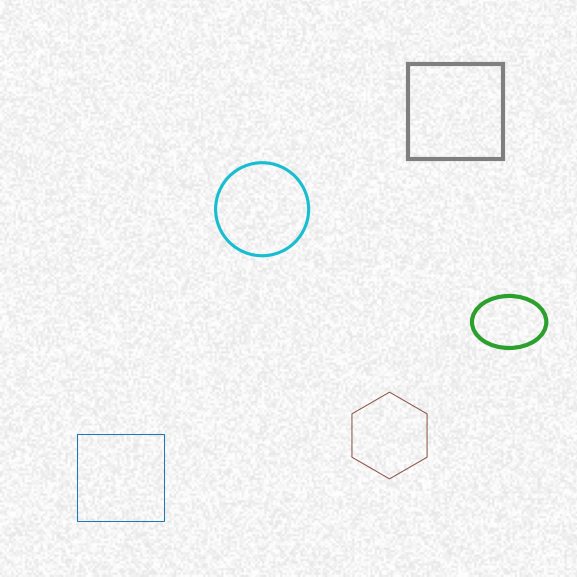[{"shape": "square", "thickness": 0.5, "radius": 0.38, "center": [0.208, 0.172]}, {"shape": "oval", "thickness": 2, "radius": 0.32, "center": [0.882, 0.442]}, {"shape": "hexagon", "thickness": 0.5, "radius": 0.38, "center": [0.674, 0.245]}, {"shape": "square", "thickness": 2, "radius": 0.41, "center": [0.789, 0.806]}, {"shape": "circle", "thickness": 1.5, "radius": 0.4, "center": [0.454, 0.637]}]